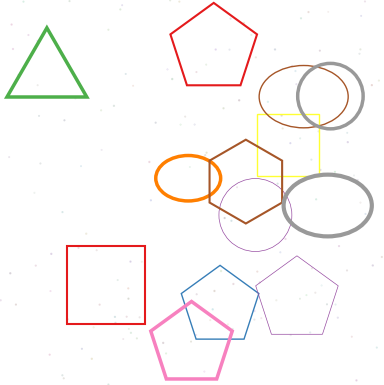[{"shape": "square", "thickness": 1.5, "radius": 0.51, "center": [0.276, 0.26]}, {"shape": "pentagon", "thickness": 1.5, "radius": 0.59, "center": [0.555, 0.874]}, {"shape": "pentagon", "thickness": 1, "radius": 0.53, "center": [0.572, 0.205]}, {"shape": "triangle", "thickness": 2.5, "radius": 0.6, "center": [0.122, 0.808]}, {"shape": "pentagon", "thickness": 0.5, "radius": 0.56, "center": [0.771, 0.223]}, {"shape": "circle", "thickness": 0.5, "radius": 0.47, "center": [0.663, 0.442]}, {"shape": "oval", "thickness": 2.5, "radius": 0.42, "center": [0.489, 0.537]}, {"shape": "square", "thickness": 1, "radius": 0.4, "center": [0.747, 0.623]}, {"shape": "oval", "thickness": 1, "radius": 0.58, "center": [0.789, 0.749]}, {"shape": "hexagon", "thickness": 1.5, "radius": 0.54, "center": [0.639, 0.528]}, {"shape": "pentagon", "thickness": 2.5, "radius": 0.56, "center": [0.497, 0.106]}, {"shape": "circle", "thickness": 2.5, "radius": 0.43, "center": [0.858, 0.75]}, {"shape": "oval", "thickness": 3, "radius": 0.57, "center": [0.851, 0.466]}]